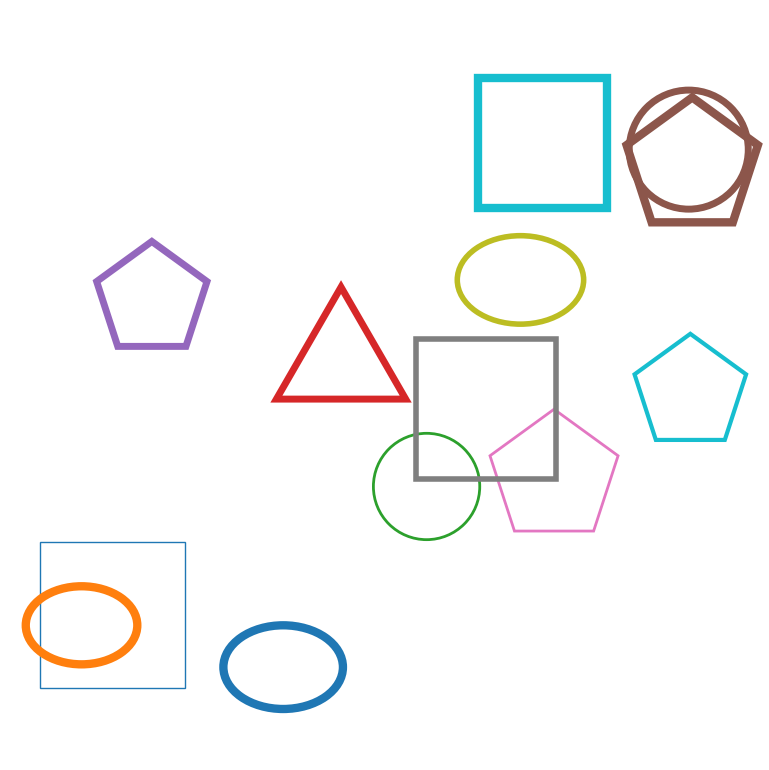[{"shape": "oval", "thickness": 3, "radius": 0.39, "center": [0.368, 0.134]}, {"shape": "square", "thickness": 0.5, "radius": 0.47, "center": [0.146, 0.201]}, {"shape": "oval", "thickness": 3, "radius": 0.36, "center": [0.106, 0.188]}, {"shape": "circle", "thickness": 1, "radius": 0.35, "center": [0.554, 0.368]}, {"shape": "triangle", "thickness": 2.5, "radius": 0.48, "center": [0.443, 0.53]}, {"shape": "pentagon", "thickness": 2.5, "radius": 0.38, "center": [0.197, 0.611]}, {"shape": "pentagon", "thickness": 3, "radius": 0.45, "center": [0.899, 0.784]}, {"shape": "circle", "thickness": 2.5, "radius": 0.39, "center": [0.894, 0.806]}, {"shape": "pentagon", "thickness": 1, "radius": 0.44, "center": [0.72, 0.381]}, {"shape": "square", "thickness": 2, "radius": 0.46, "center": [0.631, 0.468]}, {"shape": "oval", "thickness": 2, "radius": 0.41, "center": [0.676, 0.636]}, {"shape": "pentagon", "thickness": 1.5, "radius": 0.38, "center": [0.897, 0.49]}, {"shape": "square", "thickness": 3, "radius": 0.42, "center": [0.705, 0.814]}]